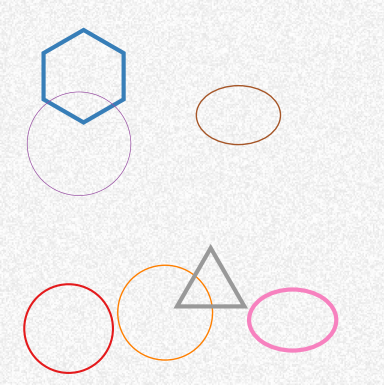[{"shape": "circle", "thickness": 1.5, "radius": 0.58, "center": [0.178, 0.147]}, {"shape": "hexagon", "thickness": 3, "radius": 0.6, "center": [0.217, 0.802]}, {"shape": "circle", "thickness": 0.5, "radius": 0.67, "center": [0.205, 0.627]}, {"shape": "circle", "thickness": 1, "radius": 0.62, "center": [0.429, 0.188]}, {"shape": "oval", "thickness": 1, "radius": 0.55, "center": [0.619, 0.701]}, {"shape": "oval", "thickness": 3, "radius": 0.57, "center": [0.76, 0.169]}, {"shape": "triangle", "thickness": 3, "radius": 0.51, "center": [0.547, 0.255]}]